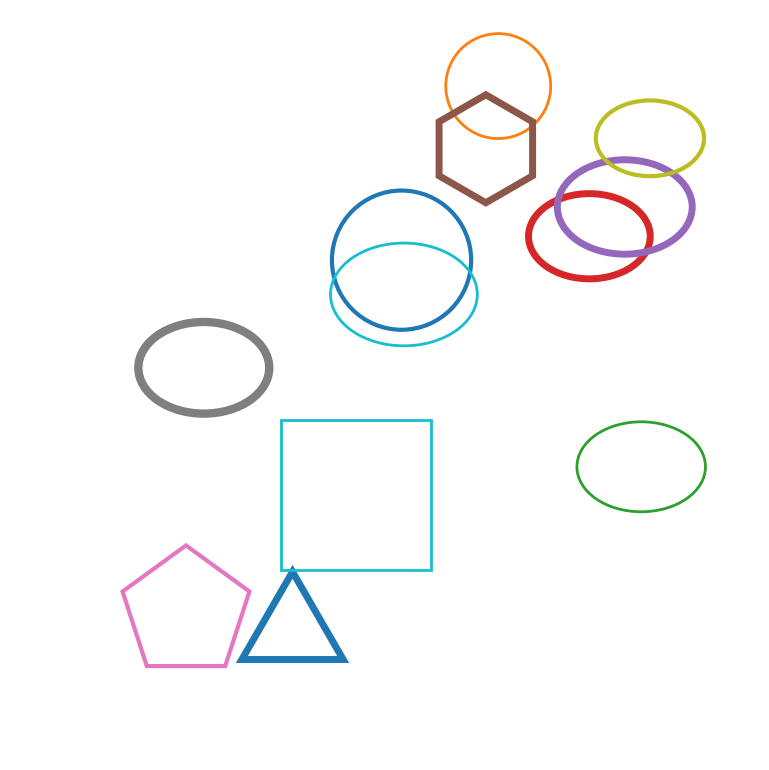[{"shape": "circle", "thickness": 1.5, "radius": 0.45, "center": [0.521, 0.662]}, {"shape": "triangle", "thickness": 2.5, "radius": 0.38, "center": [0.38, 0.181]}, {"shape": "circle", "thickness": 1, "radius": 0.34, "center": [0.647, 0.888]}, {"shape": "oval", "thickness": 1, "radius": 0.42, "center": [0.833, 0.394]}, {"shape": "oval", "thickness": 2.5, "radius": 0.4, "center": [0.765, 0.693]}, {"shape": "oval", "thickness": 2.5, "radius": 0.44, "center": [0.811, 0.731]}, {"shape": "hexagon", "thickness": 2.5, "radius": 0.35, "center": [0.631, 0.807]}, {"shape": "pentagon", "thickness": 1.5, "radius": 0.43, "center": [0.242, 0.205]}, {"shape": "oval", "thickness": 3, "radius": 0.43, "center": [0.265, 0.522]}, {"shape": "oval", "thickness": 1.5, "radius": 0.35, "center": [0.844, 0.82]}, {"shape": "oval", "thickness": 1, "radius": 0.48, "center": [0.525, 0.618]}, {"shape": "square", "thickness": 1, "radius": 0.49, "center": [0.462, 0.357]}]